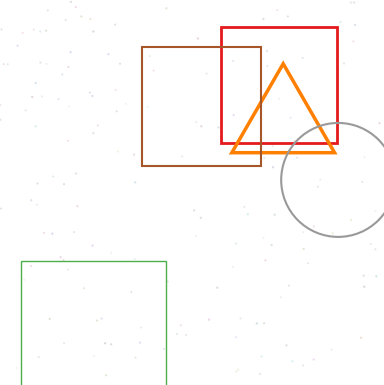[{"shape": "square", "thickness": 2, "radius": 0.76, "center": [0.725, 0.779]}, {"shape": "square", "thickness": 1, "radius": 0.94, "center": [0.243, 0.135]}, {"shape": "triangle", "thickness": 2.5, "radius": 0.77, "center": [0.736, 0.68]}, {"shape": "square", "thickness": 1.5, "radius": 0.77, "center": [0.524, 0.724]}, {"shape": "circle", "thickness": 1.5, "radius": 0.74, "center": [0.878, 0.533]}]